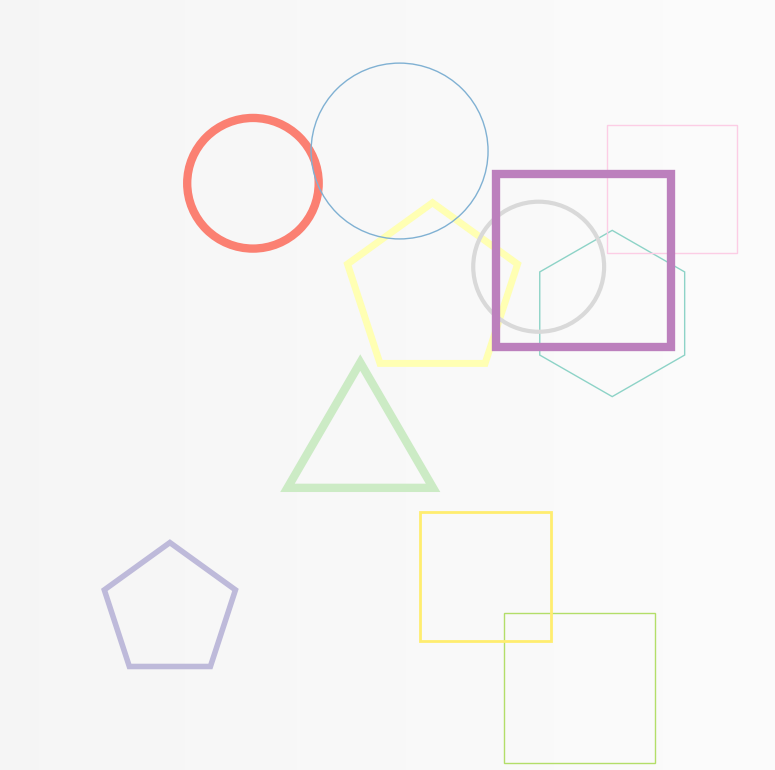[{"shape": "hexagon", "thickness": 0.5, "radius": 0.54, "center": [0.79, 0.593]}, {"shape": "pentagon", "thickness": 2.5, "radius": 0.58, "center": [0.558, 0.621]}, {"shape": "pentagon", "thickness": 2, "radius": 0.44, "center": [0.219, 0.206]}, {"shape": "circle", "thickness": 3, "radius": 0.42, "center": [0.326, 0.762]}, {"shape": "circle", "thickness": 0.5, "radius": 0.57, "center": [0.516, 0.804]}, {"shape": "square", "thickness": 0.5, "radius": 0.49, "center": [0.747, 0.107]}, {"shape": "square", "thickness": 0.5, "radius": 0.42, "center": [0.867, 0.755]}, {"shape": "circle", "thickness": 1.5, "radius": 0.42, "center": [0.695, 0.654]}, {"shape": "square", "thickness": 3, "radius": 0.56, "center": [0.753, 0.661]}, {"shape": "triangle", "thickness": 3, "radius": 0.54, "center": [0.465, 0.421]}, {"shape": "square", "thickness": 1, "radius": 0.42, "center": [0.626, 0.251]}]